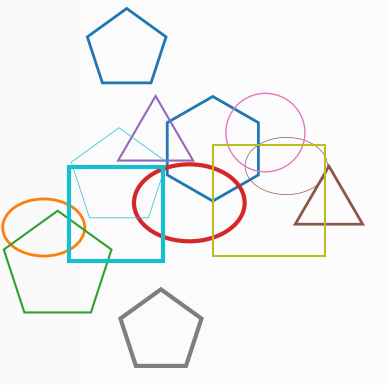[{"shape": "pentagon", "thickness": 2, "radius": 0.53, "center": [0.327, 0.871]}, {"shape": "hexagon", "thickness": 2, "radius": 0.68, "center": [0.549, 0.614]}, {"shape": "oval", "thickness": 2, "radius": 0.53, "center": [0.113, 0.409]}, {"shape": "pentagon", "thickness": 1.5, "radius": 0.73, "center": [0.149, 0.307]}, {"shape": "oval", "thickness": 3, "radius": 0.71, "center": [0.489, 0.473]}, {"shape": "triangle", "thickness": 1.5, "radius": 0.56, "center": [0.402, 0.639]}, {"shape": "oval", "thickness": 0.5, "radius": 0.53, "center": [0.739, 0.569]}, {"shape": "triangle", "thickness": 2, "radius": 0.5, "center": [0.849, 0.468]}, {"shape": "circle", "thickness": 1, "radius": 0.51, "center": [0.685, 0.656]}, {"shape": "pentagon", "thickness": 3, "radius": 0.55, "center": [0.415, 0.139]}, {"shape": "square", "thickness": 1.5, "radius": 0.72, "center": [0.694, 0.479]}, {"shape": "square", "thickness": 3, "radius": 0.61, "center": [0.3, 0.444]}, {"shape": "pentagon", "thickness": 0.5, "radius": 0.65, "center": [0.307, 0.539]}]